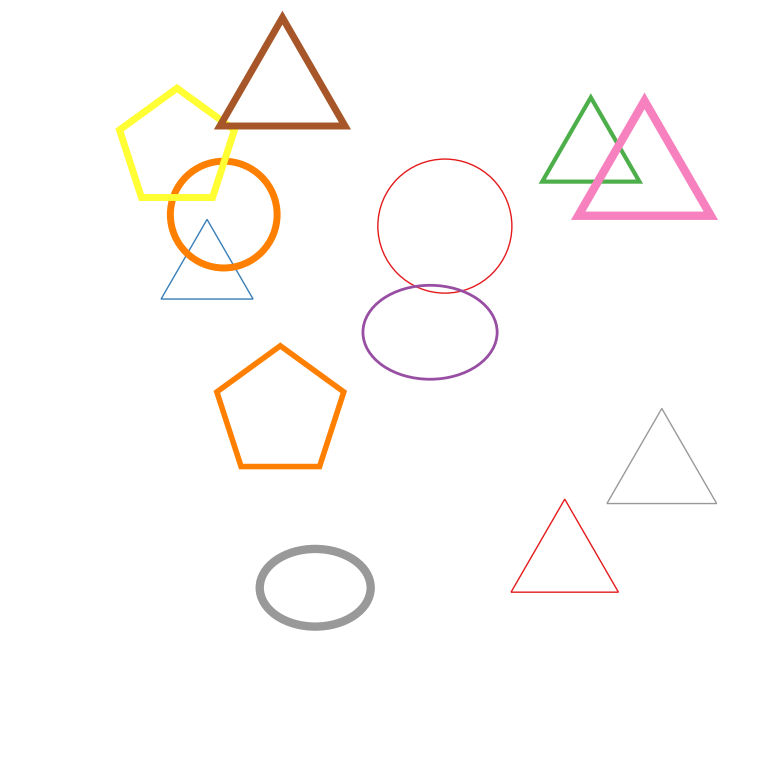[{"shape": "circle", "thickness": 0.5, "radius": 0.44, "center": [0.578, 0.706]}, {"shape": "triangle", "thickness": 0.5, "radius": 0.4, "center": [0.733, 0.271]}, {"shape": "triangle", "thickness": 0.5, "radius": 0.34, "center": [0.269, 0.646]}, {"shape": "triangle", "thickness": 1.5, "radius": 0.36, "center": [0.767, 0.801]}, {"shape": "oval", "thickness": 1, "radius": 0.44, "center": [0.558, 0.568]}, {"shape": "pentagon", "thickness": 2, "radius": 0.43, "center": [0.364, 0.464]}, {"shape": "circle", "thickness": 2.5, "radius": 0.35, "center": [0.291, 0.721]}, {"shape": "pentagon", "thickness": 2.5, "radius": 0.39, "center": [0.23, 0.807]}, {"shape": "triangle", "thickness": 2.5, "radius": 0.47, "center": [0.367, 0.883]}, {"shape": "triangle", "thickness": 3, "radius": 0.5, "center": [0.837, 0.77]}, {"shape": "triangle", "thickness": 0.5, "radius": 0.41, "center": [0.859, 0.387]}, {"shape": "oval", "thickness": 3, "radius": 0.36, "center": [0.409, 0.237]}]